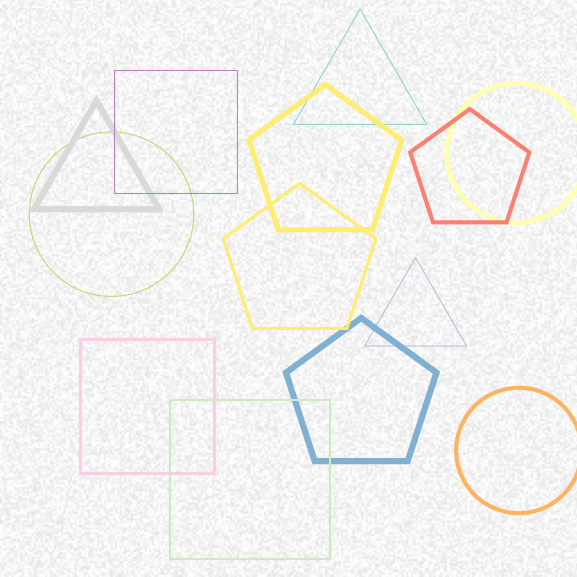[{"shape": "triangle", "thickness": 0.5, "radius": 0.67, "center": [0.624, 0.85]}, {"shape": "circle", "thickness": 2.5, "radius": 0.6, "center": [0.894, 0.734]}, {"shape": "triangle", "thickness": 0.5, "radius": 0.51, "center": [0.72, 0.451]}, {"shape": "pentagon", "thickness": 2, "radius": 0.54, "center": [0.813, 0.702]}, {"shape": "pentagon", "thickness": 3, "radius": 0.69, "center": [0.625, 0.312]}, {"shape": "circle", "thickness": 2, "radius": 0.54, "center": [0.898, 0.219]}, {"shape": "circle", "thickness": 0.5, "radius": 0.71, "center": [0.193, 0.628]}, {"shape": "square", "thickness": 1.5, "radius": 0.58, "center": [0.254, 0.296]}, {"shape": "triangle", "thickness": 3, "radius": 0.63, "center": [0.167, 0.7]}, {"shape": "square", "thickness": 0.5, "radius": 0.53, "center": [0.304, 0.771]}, {"shape": "square", "thickness": 1, "radius": 0.69, "center": [0.433, 0.169]}, {"shape": "pentagon", "thickness": 1.5, "radius": 0.69, "center": [0.519, 0.543]}, {"shape": "pentagon", "thickness": 2.5, "radius": 0.69, "center": [0.563, 0.714]}]